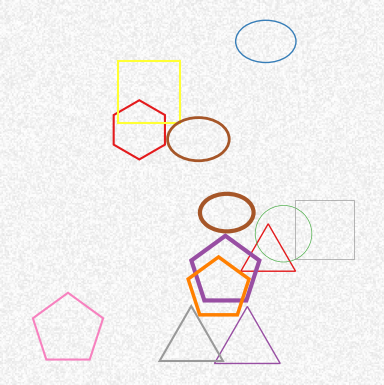[{"shape": "triangle", "thickness": 1, "radius": 0.41, "center": [0.697, 0.337]}, {"shape": "hexagon", "thickness": 1.5, "radius": 0.38, "center": [0.362, 0.663]}, {"shape": "oval", "thickness": 1, "radius": 0.39, "center": [0.69, 0.892]}, {"shape": "circle", "thickness": 0.5, "radius": 0.37, "center": [0.736, 0.393]}, {"shape": "triangle", "thickness": 1, "radius": 0.49, "center": [0.642, 0.105]}, {"shape": "pentagon", "thickness": 3, "radius": 0.46, "center": [0.585, 0.295]}, {"shape": "pentagon", "thickness": 2.5, "radius": 0.42, "center": [0.568, 0.249]}, {"shape": "square", "thickness": 1.5, "radius": 0.4, "center": [0.387, 0.761]}, {"shape": "oval", "thickness": 3, "radius": 0.35, "center": [0.589, 0.448]}, {"shape": "oval", "thickness": 2, "radius": 0.4, "center": [0.515, 0.638]}, {"shape": "pentagon", "thickness": 1.5, "radius": 0.48, "center": [0.177, 0.144]}, {"shape": "triangle", "thickness": 1.5, "radius": 0.48, "center": [0.497, 0.11]}, {"shape": "square", "thickness": 0.5, "radius": 0.38, "center": [0.843, 0.405]}]